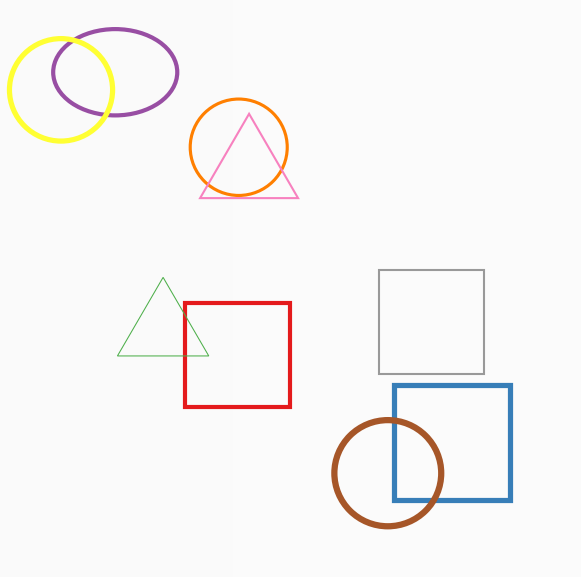[{"shape": "square", "thickness": 2, "radius": 0.45, "center": [0.408, 0.384]}, {"shape": "square", "thickness": 2.5, "radius": 0.5, "center": [0.778, 0.233]}, {"shape": "triangle", "thickness": 0.5, "radius": 0.45, "center": [0.281, 0.428]}, {"shape": "oval", "thickness": 2, "radius": 0.53, "center": [0.198, 0.874]}, {"shape": "circle", "thickness": 1.5, "radius": 0.42, "center": [0.411, 0.744]}, {"shape": "circle", "thickness": 2.5, "radius": 0.44, "center": [0.105, 0.844]}, {"shape": "circle", "thickness": 3, "radius": 0.46, "center": [0.667, 0.18]}, {"shape": "triangle", "thickness": 1, "radius": 0.49, "center": [0.429, 0.705]}, {"shape": "square", "thickness": 1, "radius": 0.45, "center": [0.742, 0.441]}]